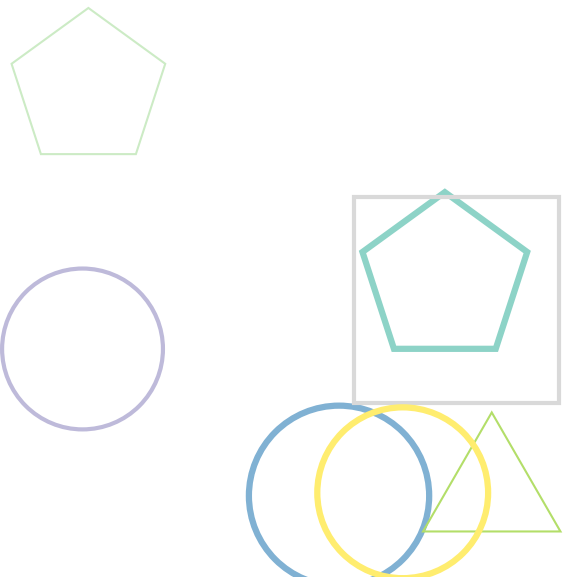[{"shape": "pentagon", "thickness": 3, "radius": 0.75, "center": [0.77, 0.516]}, {"shape": "circle", "thickness": 2, "radius": 0.7, "center": [0.143, 0.395]}, {"shape": "circle", "thickness": 3, "radius": 0.78, "center": [0.587, 0.141]}, {"shape": "triangle", "thickness": 1, "radius": 0.69, "center": [0.852, 0.148]}, {"shape": "square", "thickness": 2, "radius": 0.89, "center": [0.79, 0.479]}, {"shape": "pentagon", "thickness": 1, "radius": 0.7, "center": [0.153, 0.845]}, {"shape": "circle", "thickness": 3, "radius": 0.74, "center": [0.697, 0.146]}]